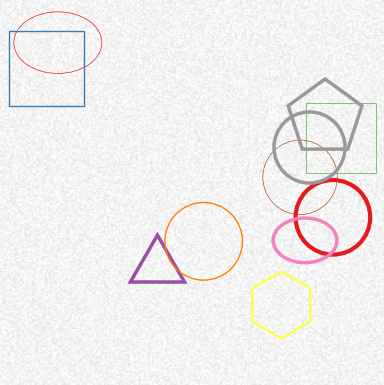[{"shape": "circle", "thickness": 3, "radius": 0.48, "center": [0.865, 0.436]}, {"shape": "oval", "thickness": 0.5, "radius": 0.57, "center": [0.15, 0.889]}, {"shape": "square", "thickness": 1, "radius": 0.49, "center": [0.122, 0.821]}, {"shape": "square", "thickness": 0.5, "radius": 0.46, "center": [0.885, 0.641]}, {"shape": "triangle", "thickness": 2.5, "radius": 0.41, "center": [0.409, 0.308]}, {"shape": "circle", "thickness": 1, "radius": 0.5, "center": [0.529, 0.373]}, {"shape": "hexagon", "thickness": 1.5, "radius": 0.43, "center": [0.731, 0.208]}, {"shape": "circle", "thickness": 0.5, "radius": 0.48, "center": [0.779, 0.539]}, {"shape": "oval", "thickness": 2.5, "radius": 0.41, "center": [0.792, 0.376]}, {"shape": "circle", "thickness": 2.5, "radius": 0.46, "center": [0.804, 0.617]}, {"shape": "pentagon", "thickness": 2.5, "radius": 0.5, "center": [0.844, 0.694]}]